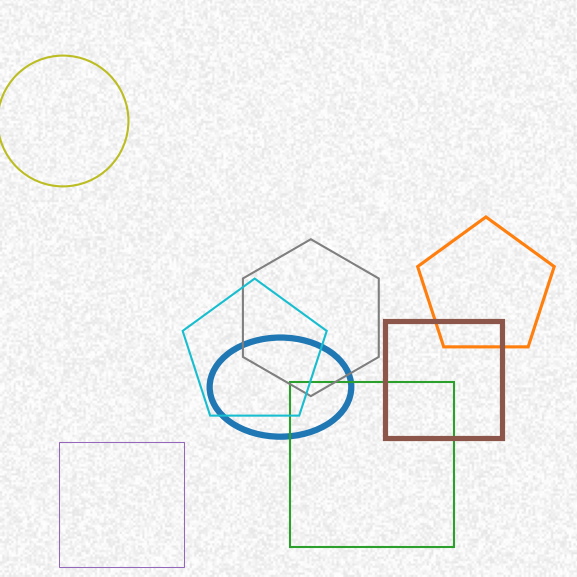[{"shape": "oval", "thickness": 3, "radius": 0.61, "center": [0.486, 0.329]}, {"shape": "pentagon", "thickness": 1.5, "radius": 0.62, "center": [0.841, 0.499]}, {"shape": "square", "thickness": 1, "radius": 0.71, "center": [0.644, 0.195]}, {"shape": "square", "thickness": 0.5, "radius": 0.54, "center": [0.21, 0.126]}, {"shape": "square", "thickness": 2.5, "radius": 0.51, "center": [0.768, 0.342]}, {"shape": "hexagon", "thickness": 1, "radius": 0.68, "center": [0.538, 0.449]}, {"shape": "circle", "thickness": 1, "radius": 0.57, "center": [0.109, 0.79]}, {"shape": "pentagon", "thickness": 1, "radius": 0.66, "center": [0.441, 0.386]}]